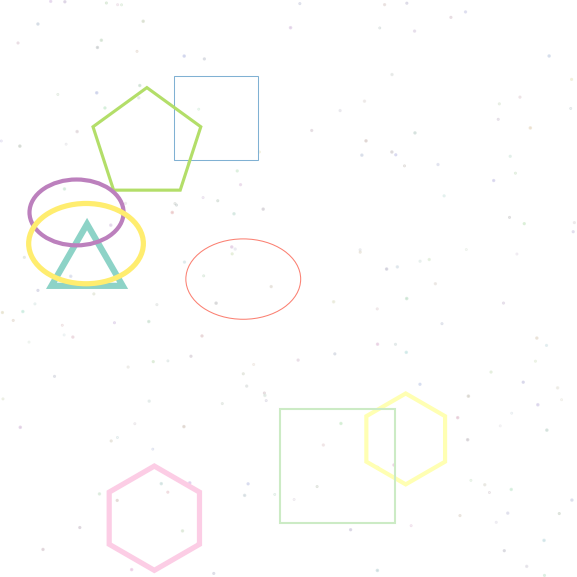[{"shape": "triangle", "thickness": 3, "radius": 0.36, "center": [0.151, 0.54]}, {"shape": "hexagon", "thickness": 2, "radius": 0.39, "center": [0.703, 0.239]}, {"shape": "oval", "thickness": 0.5, "radius": 0.5, "center": [0.421, 0.516]}, {"shape": "square", "thickness": 0.5, "radius": 0.36, "center": [0.373, 0.794]}, {"shape": "pentagon", "thickness": 1.5, "radius": 0.49, "center": [0.254, 0.749]}, {"shape": "hexagon", "thickness": 2.5, "radius": 0.45, "center": [0.267, 0.102]}, {"shape": "oval", "thickness": 2, "radius": 0.41, "center": [0.133, 0.631]}, {"shape": "square", "thickness": 1, "radius": 0.5, "center": [0.584, 0.193]}, {"shape": "oval", "thickness": 2.5, "radius": 0.5, "center": [0.149, 0.577]}]